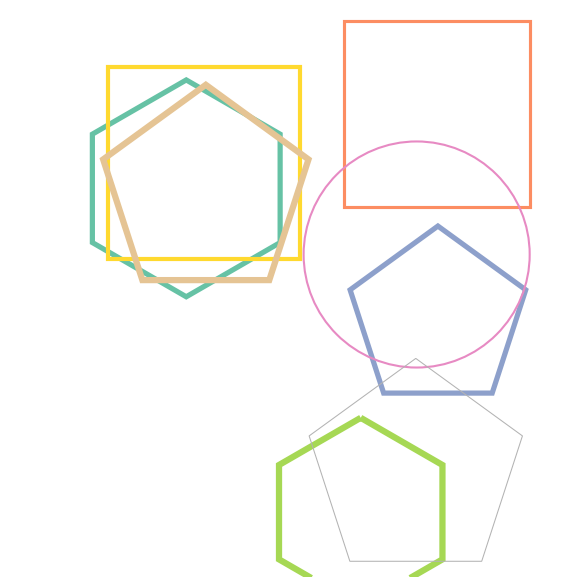[{"shape": "hexagon", "thickness": 2.5, "radius": 0.94, "center": [0.323, 0.673]}, {"shape": "square", "thickness": 1.5, "radius": 0.8, "center": [0.756, 0.802]}, {"shape": "pentagon", "thickness": 2.5, "radius": 0.8, "center": [0.758, 0.448]}, {"shape": "circle", "thickness": 1, "radius": 0.98, "center": [0.721, 0.558]}, {"shape": "hexagon", "thickness": 3, "radius": 0.82, "center": [0.625, 0.112]}, {"shape": "square", "thickness": 2, "radius": 0.83, "center": [0.354, 0.717]}, {"shape": "pentagon", "thickness": 3, "radius": 0.93, "center": [0.356, 0.665]}, {"shape": "pentagon", "thickness": 0.5, "radius": 0.97, "center": [0.72, 0.184]}]